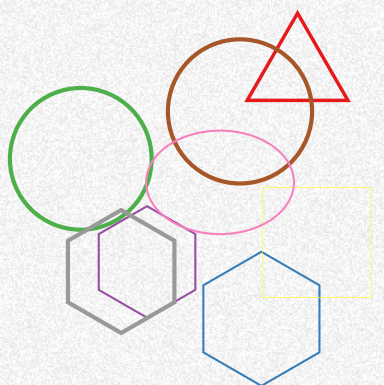[{"shape": "triangle", "thickness": 2.5, "radius": 0.76, "center": [0.773, 0.815]}, {"shape": "hexagon", "thickness": 1.5, "radius": 0.87, "center": [0.679, 0.172]}, {"shape": "circle", "thickness": 3, "radius": 0.92, "center": [0.21, 0.587]}, {"shape": "hexagon", "thickness": 1.5, "radius": 0.72, "center": [0.382, 0.32]}, {"shape": "square", "thickness": 0.5, "radius": 0.71, "center": [0.822, 0.371]}, {"shape": "circle", "thickness": 3, "radius": 0.94, "center": [0.623, 0.711]}, {"shape": "oval", "thickness": 1.5, "radius": 0.96, "center": [0.572, 0.526]}, {"shape": "hexagon", "thickness": 3, "radius": 0.8, "center": [0.315, 0.295]}]